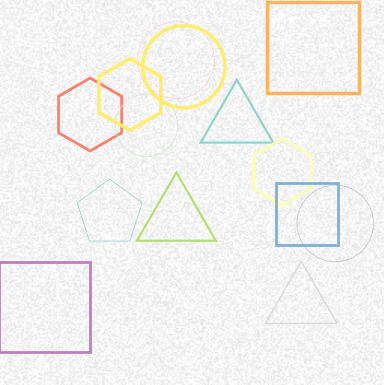[{"shape": "pentagon", "thickness": 0.5, "radius": 0.44, "center": [0.285, 0.446]}, {"shape": "triangle", "thickness": 1.5, "radius": 0.54, "center": [0.615, 0.684]}, {"shape": "hexagon", "thickness": 2, "radius": 0.43, "center": [0.733, 0.553]}, {"shape": "circle", "thickness": 0.5, "radius": 0.5, "center": [0.871, 0.42]}, {"shape": "hexagon", "thickness": 2, "radius": 0.47, "center": [0.234, 0.703]}, {"shape": "square", "thickness": 2, "radius": 0.4, "center": [0.798, 0.443]}, {"shape": "square", "thickness": 2.5, "radius": 0.59, "center": [0.813, 0.877]}, {"shape": "triangle", "thickness": 1.5, "radius": 0.59, "center": [0.458, 0.434]}, {"shape": "circle", "thickness": 0.5, "radius": 0.5, "center": [0.457, 0.844]}, {"shape": "triangle", "thickness": 1, "radius": 0.54, "center": [0.782, 0.214]}, {"shape": "square", "thickness": 2, "radius": 0.59, "center": [0.116, 0.203]}, {"shape": "circle", "thickness": 0.5, "radius": 0.41, "center": [0.381, 0.674]}, {"shape": "circle", "thickness": 2.5, "radius": 0.53, "center": [0.477, 0.827]}, {"shape": "hexagon", "thickness": 2.5, "radius": 0.47, "center": [0.337, 0.755]}]